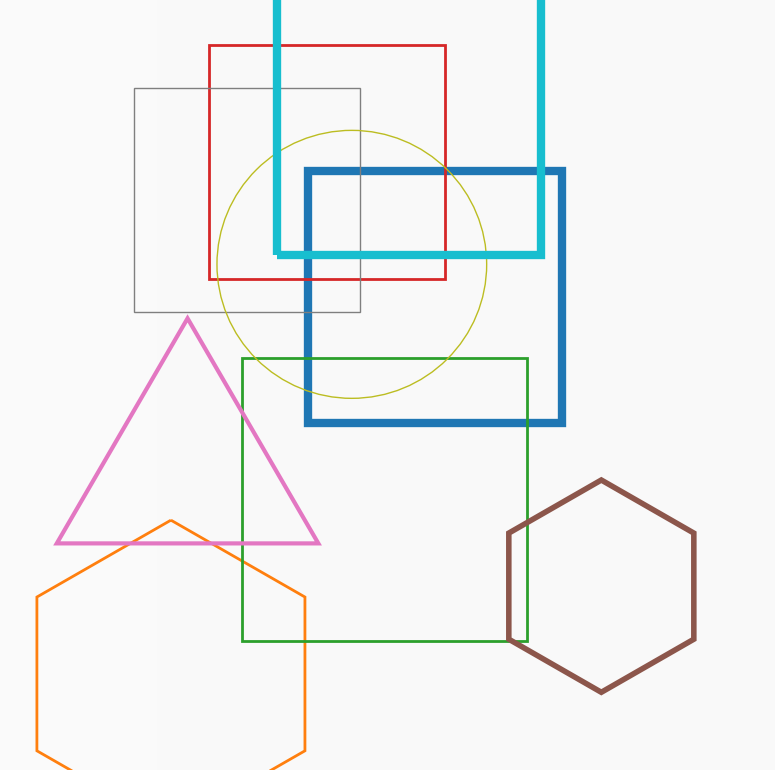[{"shape": "square", "thickness": 3, "radius": 0.82, "center": [0.561, 0.614]}, {"shape": "hexagon", "thickness": 1, "radius": 1.0, "center": [0.221, 0.125]}, {"shape": "square", "thickness": 1, "radius": 0.92, "center": [0.496, 0.351]}, {"shape": "square", "thickness": 1, "radius": 0.76, "center": [0.422, 0.789]}, {"shape": "hexagon", "thickness": 2, "radius": 0.69, "center": [0.776, 0.239]}, {"shape": "triangle", "thickness": 1.5, "radius": 0.97, "center": [0.242, 0.392]}, {"shape": "square", "thickness": 0.5, "radius": 0.73, "center": [0.319, 0.74]}, {"shape": "circle", "thickness": 0.5, "radius": 0.87, "center": [0.454, 0.657]}, {"shape": "square", "thickness": 3, "radius": 0.85, "center": [0.528, 0.839]}]